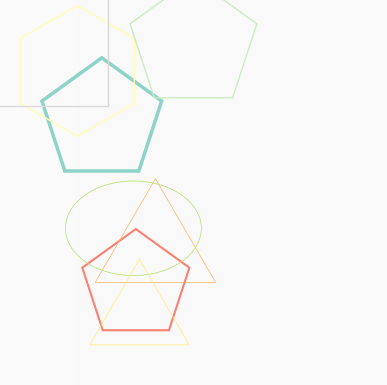[{"shape": "pentagon", "thickness": 2.5, "radius": 0.81, "center": [0.263, 0.687]}, {"shape": "hexagon", "thickness": 1, "radius": 0.85, "center": [0.2, 0.816]}, {"shape": "pentagon", "thickness": 1.5, "radius": 0.73, "center": [0.351, 0.26]}, {"shape": "triangle", "thickness": 0.5, "radius": 0.9, "center": [0.401, 0.356]}, {"shape": "oval", "thickness": 0.5, "radius": 0.88, "center": [0.344, 0.407]}, {"shape": "square", "thickness": 1, "radius": 0.86, "center": [0.105, 0.897]}, {"shape": "pentagon", "thickness": 1, "radius": 0.86, "center": [0.499, 0.885]}, {"shape": "triangle", "thickness": 0.5, "radius": 0.74, "center": [0.36, 0.178]}]